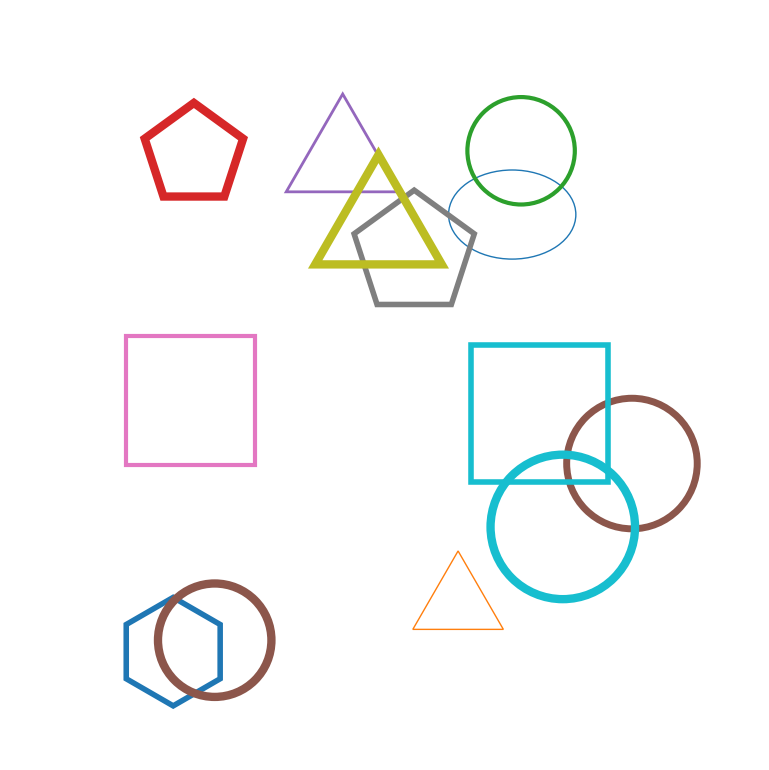[{"shape": "hexagon", "thickness": 2, "radius": 0.35, "center": [0.225, 0.154]}, {"shape": "oval", "thickness": 0.5, "radius": 0.41, "center": [0.665, 0.721]}, {"shape": "triangle", "thickness": 0.5, "radius": 0.34, "center": [0.595, 0.217]}, {"shape": "circle", "thickness": 1.5, "radius": 0.35, "center": [0.677, 0.804]}, {"shape": "pentagon", "thickness": 3, "radius": 0.34, "center": [0.252, 0.799]}, {"shape": "triangle", "thickness": 1, "radius": 0.42, "center": [0.445, 0.793]}, {"shape": "circle", "thickness": 3, "radius": 0.37, "center": [0.279, 0.169]}, {"shape": "circle", "thickness": 2.5, "radius": 0.42, "center": [0.821, 0.398]}, {"shape": "square", "thickness": 1.5, "radius": 0.42, "center": [0.247, 0.48]}, {"shape": "pentagon", "thickness": 2, "radius": 0.41, "center": [0.538, 0.671]}, {"shape": "triangle", "thickness": 3, "radius": 0.47, "center": [0.492, 0.704]}, {"shape": "square", "thickness": 2, "radius": 0.45, "center": [0.701, 0.463]}, {"shape": "circle", "thickness": 3, "radius": 0.47, "center": [0.731, 0.316]}]